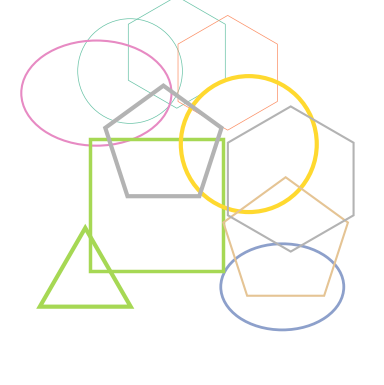[{"shape": "circle", "thickness": 0.5, "radius": 0.68, "center": [0.338, 0.815]}, {"shape": "hexagon", "thickness": 0.5, "radius": 0.73, "center": [0.459, 0.864]}, {"shape": "hexagon", "thickness": 0.5, "radius": 0.75, "center": [0.591, 0.811]}, {"shape": "oval", "thickness": 2, "radius": 0.8, "center": [0.733, 0.255]}, {"shape": "oval", "thickness": 1.5, "radius": 0.98, "center": [0.25, 0.758]}, {"shape": "square", "thickness": 2.5, "radius": 0.86, "center": [0.406, 0.468]}, {"shape": "triangle", "thickness": 3, "radius": 0.68, "center": [0.221, 0.272]}, {"shape": "circle", "thickness": 3, "radius": 0.88, "center": [0.646, 0.626]}, {"shape": "pentagon", "thickness": 1.5, "radius": 0.85, "center": [0.742, 0.369]}, {"shape": "pentagon", "thickness": 3, "radius": 0.79, "center": [0.424, 0.619]}, {"shape": "hexagon", "thickness": 1.5, "radius": 0.94, "center": [0.755, 0.535]}]